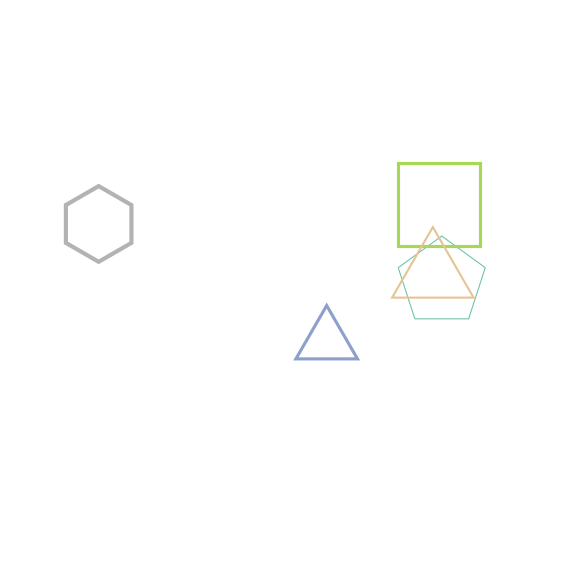[{"shape": "pentagon", "thickness": 0.5, "radius": 0.4, "center": [0.765, 0.511]}, {"shape": "triangle", "thickness": 1.5, "radius": 0.31, "center": [0.566, 0.408]}, {"shape": "square", "thickness": 1.5, "radius": 0.36, "center": [0.76, 0.645]}, {"shape": "triangle", "thickness": 1, "radius": 0.41, "center": [0.75, 0.524]}, {"shape": "hexagon", "thickness": 2, "radius": 0.33, "center": [0.171, 0.611]}]